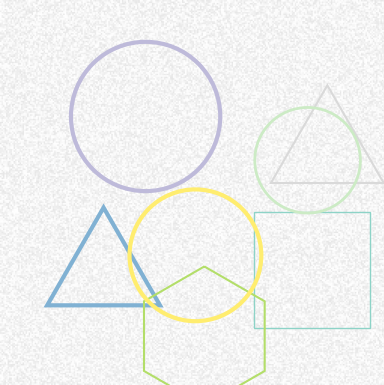[{"shape": "square", "thickness": 1, "radius": 0.75, "center": [0.811, 0.298]}, {"shape": "circle", "thickness": 3, "radius": 0.97, "center": [0.378, 0.697]}, {"shape": "triangle", "thickness": 3, "radius": 0.85, "center": [0.269, 0.292]}, {"shape": "hexagon", "thickness": 1.5, "radius": 0.9, "center": [0.531, 0.127]}, {"shape": "triangle", "thickness": 1.5, "radius": 0.85, "center": [0.85, 0.609]}, {"shape": "circle", "thickness": 2, "radius": 0.69, "center": [0.799, 0.584]}, {"shape": "circle", "thickness": 3, "radius": 0.86, "center": [0.508, 0.337]}]